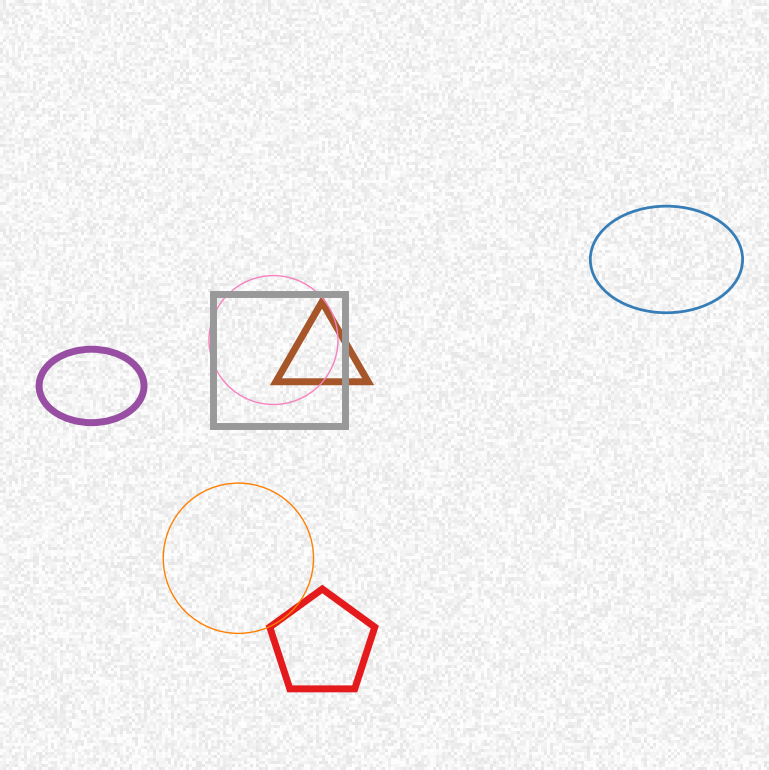[{"shape": "pentagon", "thickness": 2.5, "radius": 0.36, "center": [0.419, 0.163]}, {"shape": "oval", "thickness": 1, "radius": 0.49, "center": [0.866, 0.663]}, {"shape": "oval", "thickness": 2.5, "radius": 0.34, "center": [0.119, 0.499]}, {"shape": "circle", "thickness": 0.5, "radius": 0.49, "center": [0.31, 0.275]}, {"shape": "triangle", "thickness": 2.5, "radius": 0.35, "center": [0.418, 0.539]}, {"shape": "circle", "thickness": 0.5, "radius": 0.42, "center": [0.355, 0.558]}, {"shape": "square", "thickness": 2.5, "radius": 0.43, "center": [0.362, 0.532]}]